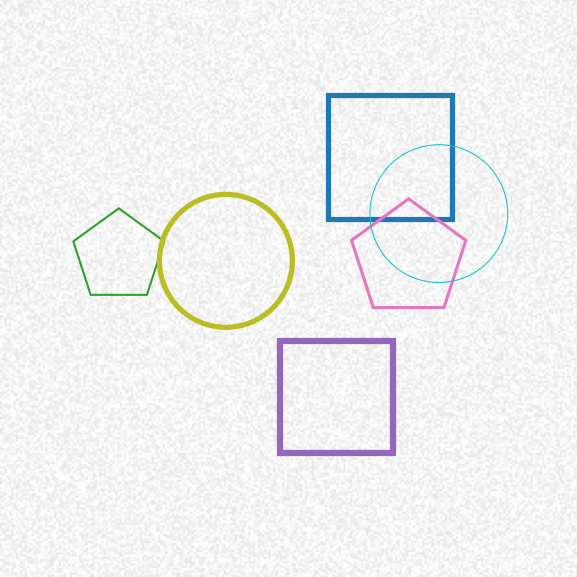[{"shape": "square", "thickness": 2.5, "radius": 0.54, "center": [0.675, 0.728]}, {"shape": "pentagon", "thickness": 1, "radius": 0.41, "center": [0.206, 0.556]}, {"shape": "square", "thickness": 3, "radius": 0.49, "center": [0.583, 0.311]}, {"shape": "pentagon", "thickness": 1.5, "radius": 0.52, "center": [0.708, 0.551]}, {"shape": "circle", "thickness": 2.5, "radius": 0.58, "center": [0.391, 0.547]}, {"shape": "circle", "thickness": 0.5, "radius": 0.6, "center": [0.76, 0.629]}]